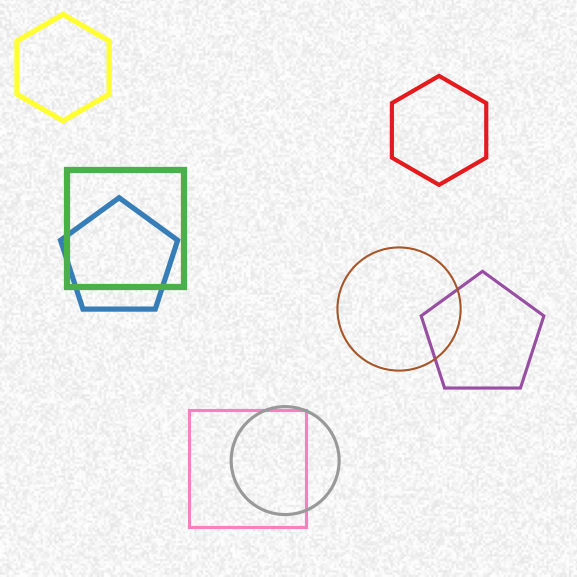[{"shape": "hexagon", "thickness": 2, "radius": 0.47, "center": [0.76, 0.773]}, {"shape": "pentagon", "thickness": 2.5, "radius": 0.53, "center": [0.206, 0.55]}, {"shape": "square", "thickness": 3, "radius": 0.51, "center": [0.217, 0.604]}, {"shape": "pentagon", "thickness": 1.5, "radius": 0.56, "center": [0.836, 0.418]}, {"shape": "hexagon", "thickness": 2.5, "radius": 0.46, "center": [0.109, 0.882]}, {"shape": "circle", "thickness": 1, "radius": 0.53, "center": [0.691, 0.464]}, {"shape": "square", "thickness": 1.5, "radius": 0.51, "center": [0.428, 0.188]}, {"shape": "circle", "thickness": 1.5, "radius": 0.47, "center": [0.494, 0.202]}]